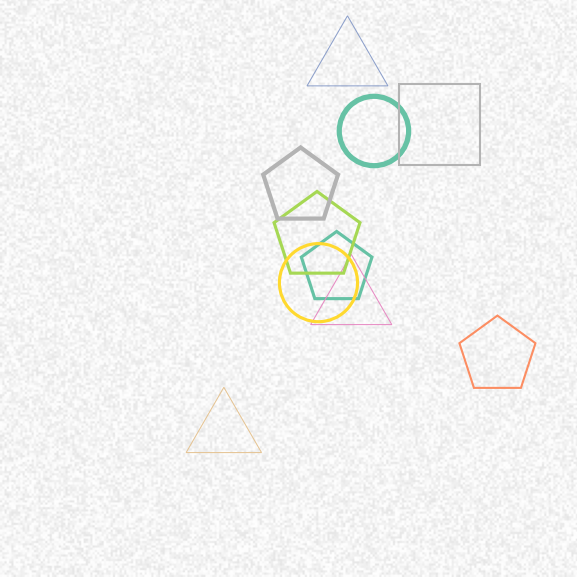[{"shape": "pentagon", "thickness": 1.5, "radius": 0.32, "center": [0.583, 0.534]}, {"shape": "circle", "thickness": 2.5, "radius": 0.3, "center": [0.648, 0.772]}, {"shape": "pentagon", "thickness": 1, "radius": 0.35, "center": [0.861, 0.383]}, {"shape": "triangle", "thickness": 0.5, "radius": 0.4, "center": [0.602, 0.891]}, {"shape": "triangle", "thickness": 0.5, "radius": 0.41, "center": [0.608, 0.478]}, {"shape": "pentagon", "thickness": 1.5, "radius": 0.39, "center": [0.549, 0.589]}, {"shape": "circle", "thickness": 1.5, "radius": 0.34, "center": [0.551, 0.51]}, {"shape": "triangle", "thickness": 0.5, "radius": 0.38, "center": [0.388, 0.253]}, {"shape": "pentagon", "thickness": 2, "radius": 0.34, "center": [0.521, 0.676]}, {"shape": "square", "thickness": 1, "radius": 0.35, "center": [0.761, 0.784]}]